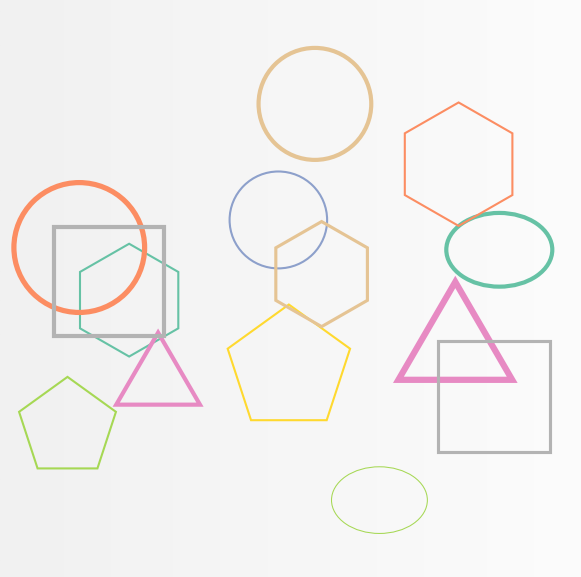[{"shape": "oval", "thickness": 2, "radius": 0.46, "center": [0.859, 0.567]}, {"shape": "hexagon", "thickness": 1, "radius": 0.49, "center": [0.222, 0.479]}, {"shape": "circle", "thickness": 2.5, "radius": 0.56, "center": [0.136, 0.571]}, {"shape": "hexagon", "thickness": 1, "radius": 0.53, "center": [0.789, 0.715]}, {"shape": "circle", "thickness": 1, "radius": 0.42, "center": [0.479, 0.618]}, {"shape": "triangle", "thickness": 3, "radius": 0.56, "center": [0.783, 0.398]}, {"shape": "triangle", "thickness": 2, "radius": 0.42, "center": [0.272, 0.34]}, {"shape": "pentagon", "thickness": 1, "radius": 0.44, "center": [0.116, 0.259]}, {"shape": "oval", "thickness": 0.5, "radius": 0.41, "center": [0.653, 0.133]}, {"shape": "pentagon", "thickness": 1, "radius": 0.55, "center": [0.497, 0.361]}, {"shape": "circle", "thickness": 2, "radius": 0.48, "center": [0.542, 0.819]}, {"shape": "hexagon", "thickness": 1.5, "radius": 0.45, "center": [0.553, 0.525]}, {"shape": "square", "thickness": 1.5, "radius": 0.48, "center": [0.85, 0.313]}, {"shape": "square", "thickness": 2, "radius": 0.47, "center": [0.187, 0.512]}]